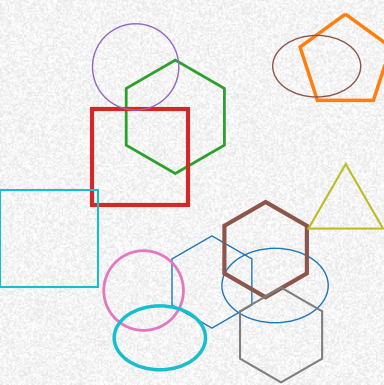[{"shape": "hexagon", "thickness": 1, "radius": 0.6, "center": [0.55, 0.268]}, {"shape": "oval", "thickness": 1, "radius": 0.69, "center": [0.714, 0.258]}, {"shape": "pentagon", "thickness": 2.5, "radius": 0.62, "center": [0.897, 0.84]}, {"shape": "hexagon", "thickness": 2, "radius": 0.74, "center": [0.455, 0.697]}, {"shape": "square", "thickness": 3, "radius": 0.62, "center": [0.364, 0.593]}, {"shape": "circle", "thickness": 1, "radius": 0.56, "center": [0.352, 0.826]}, {"shape": "hexagon", "thickness": 3, "radius": 0.62, "center": [0.69, 0.352]}, {"shape": "oval", "thickness": 1, "radius": 0.57, "center": [0.823, 0.828]}, {"shape": "circle", "thickness": 2, "radius": 0.52, "center": [0.373, 0.245]}, {"shape": "hexagon", "thickness": 1.5, "radius": 0.62, "center": [0.73, 0.13]}, {"shape": "triangle", "thickness": 1.5, "radius": 0.56, "center": [0.898, 0.462]}, {"shape": "oval", "thickness": 2.5, "radius": 0.59, "center": [0.415, 0.123]}, {"shape": "square", "thickness": 1.5, "radius": 0.63, "center": [0.127, 0.381]}]